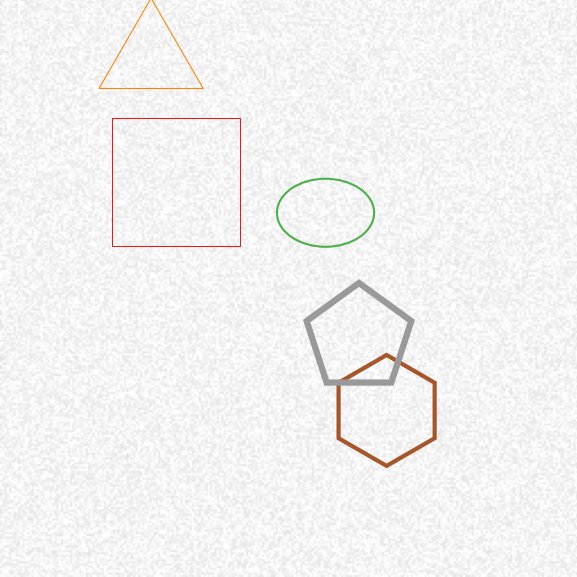[{"shape": "square", "thickness": 0.5, "radius": 0.55, "center": [0.305, 0.684]}, {"shape": "oval", "thickness": 1, "radius": 0.42, "center": [0.564, 0.631]}, {"shape": "triangle", "thickness": 0.5, "radius": 0.52, "center": [0.262, 0.898]}, {"shape": "hexagon", "thickness": 2, "radius": 0.48, "center": [0.669, 0.288]}, {"shape": "pentagon", "thickness": 3, "radius": 0.48, "center": [0.622, 0.414]}]